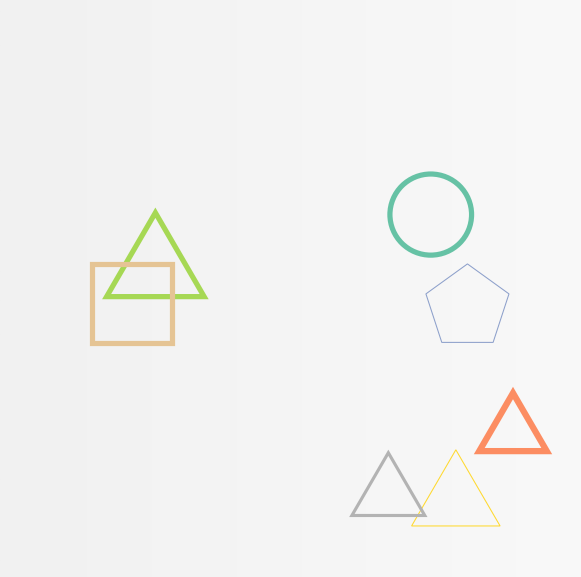[{"shape": "circle", "thickness": 2.5, "radius": 0.35, "center": [0.741, 0.628]}, {"shape": "triangle", "thickness": 3, "radius": 0.34, "center": [0.883, 0.252]}, {"shape": "pentagon", "thickness": 0.5, "radius": 0.38, "center": [0.804, 0.467]}, {"shape": "triangle", "thickness": 2.5, "radius": 0.48, "center": [0.267, 0.534]}, {"shape": "triangle", "thickness": 0.5, "radius": 0.44, "center": [0.784, 0.132]}, {"shape": "square", "thickness": 2.5, "radius": 0.34, "center": [0.227, 0.474]}, {"shape": "triangle", "thickness": 1.5, "radius": 0.36, "center": [0.668, 0.143]}]